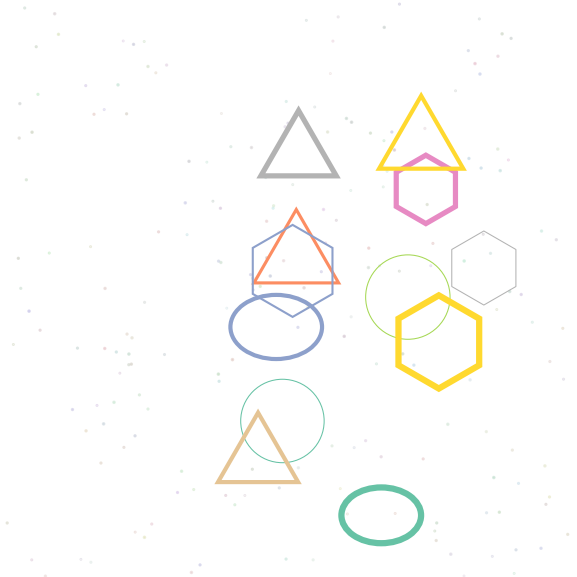[{"shape": "circle", "thickness": 0.5, "radius": 0.36, "center": [0.489, 0.27]}, {"shape": "oval", "thickness": 3, "radius": 0.34, "center": [0.66, 0.107]}, {"shape": "triangle", "thickness": 1.5, "radius": 0.42, "center": [0.513, 0.552]}, {"shape": "hexagon", "thickness": 1, "radius": 0.4, "center": [0.507, 0.53]}, {"shape": "oval", "thickness": 2, "radius": 0.4, "center": [0.478, 0.433]}, {"shape": "hexagon", "thickness": 2.5, "radius": 0.3, "center": [0.737, 0.671]}, {"shape": "circle", "thickness": 0.5, "radius": 0.37, "center": [0.706, 0.485]}, {"shape": "hexagon", "thickness": 3, "radius": 0.4, "center": [0.76, 0.407]}, {"shape": "triangle", "thickness": 2, "radius": 0.42, "center": [0.729, 0.749]}, {"shape": "triangle", "thickness": 2, "radius": 0.4, "center": [0.447, 0.204]}, {"shape": "triangle", "thickness": 2.5, "radius": 0.38, "center": [0.517, 0.732]}, {"shape": "hexagon", "thickness": 0.5, "radius": 0.32, "center": [0.838, 0.535]}]